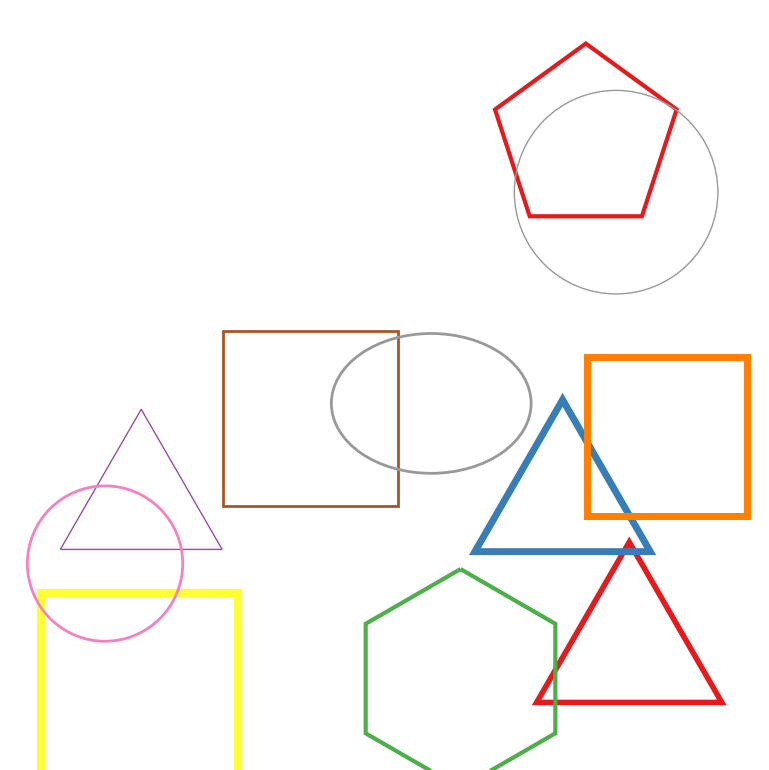[{"shape": "triangle", "thickness": 2, "radius": 0.69, "center": [0.817, 0.157]}, {"shape": "pentagon", "thickness": 1.5, "radius": 0.62, "center": [0.761, 0.819]}, {"shape": "triangle", "thickness": 2.5, "radius": 0.66, "center": [0.731, 0.349]}, {"shape": "hexagon", "thickness": 1.5, "radius": 0.71, "center": [0.598, 0.119]}, {"shape": "triangle", "thickness": 0.5, "radius": 0.61, "center": [0.183, 0.347]}, {"shape": "square", "thickness": 2.5, "radius": 0.52, "center": [0.866, 0.433]}, {"shape": "square", "thickness": 3, "radius": 0.64, "center": [0.181, 0.102]}, {"shape": "square", "thickness": 1, "radius": 0.57, "center": [0.403, 0.457]}, {"shape": "circle", "thickness": 1, "radius": 0.5, "center": [0.136, 0.268]}, {"shape": "circle", "thickness": 0.5, "radius": 0.66, "center": [0.8, 0.75]}, {"shape": "oval", "thickness": 1, "radius": 0.65, "center": [0.56, 0.476]}]